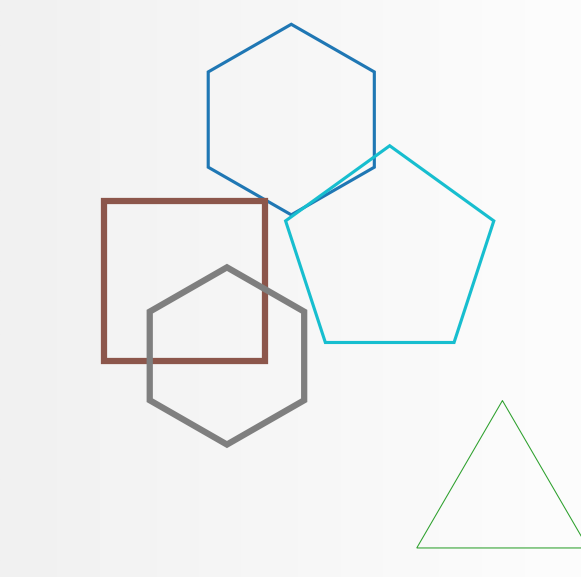[{"shape": "hexagon", "thickness": 1.5, "radius": 0.82, "center": [0.501, 0.792]}, {"shape": "triangle", "thickness": 0.5, "radius": 0.85, "center": [0.864, 0.135]}, {"shape": "square", "thickness": 3, "radius": 0.69, "center": [0.317, 0.512]}, {"shape": "hexagon", "thickness": 3, "radius": 0.77, "center": [0.39, 0.383]}, {"shape": "pentagon", "thickness": 1.5, "radius": 0.94, "center": [0.67, 0.558]}]